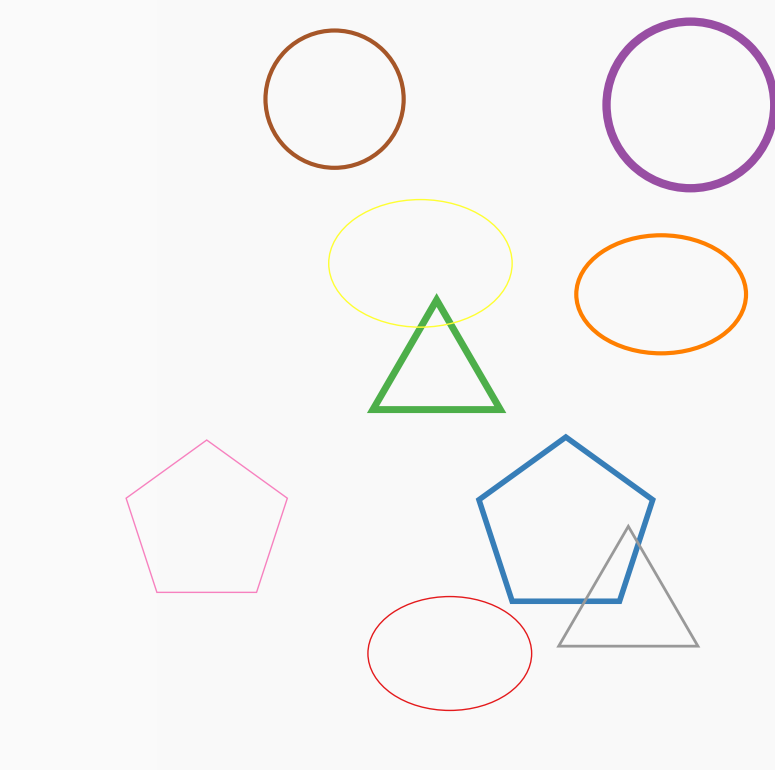[{"shape": "oval", "thickness": 0.5, "radius": 0.53, "center": [0.58, 0.151]}, {"shape": "pentagon", "thickness": 2, "radius": 0.59, "center": [0.73, 0.314]}, {"shape": "triangle", "thickness": 2.5, "radius": 0.47, "center": [0.563, 0.516]}, {"shape": "circle", "thickness": 3, "radius": 0.54, "center": [0.891, 0.864]}, {"shape": "oval", "thickness": 1.5, "radius": 0.55, "center": [0.853, 0.618]}, {"shape": "oval", "thickness": 0.5, "radius": 0.59, "center": [0.542, 0.658]}, {"shape": "circle", "thickness": 1.5, "radius": 0.45, "center": [0.432, 0.871]}, {"shape": "pentagon", "thickness": 0.5, "radius": 0.55, "center": [0.267, 0.319]}, {"shape": "triangle", "thickness": 1, "radius": 0.52, "center": [0.811, 0.213]}]